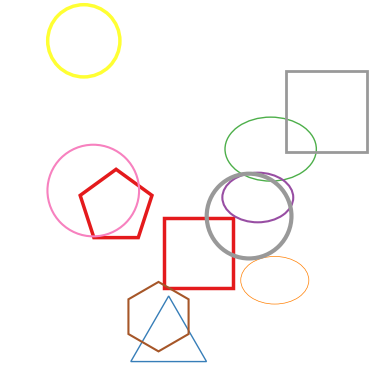[{"shape": "square", "thickness": 2.5, "radius": 0.45, "center": [0.515, 0.343]}, {"shape": "pentagon", "thickness": 2.5, "radius": 0.49, "center": [0.301, 0.462]}, {"shape": "triangle", "thickness": 1, "radius": 0.57, "center": [0.438, 0.118]}, {"shape": "oval", "thickness": 1, "radius": 0.59, "center": [0.703, 0.613]}, {"shape": "oval", "thickness": 1.5, "radius": 0.46, "center": [0.67, 0.487]}, {"shape": "oval", "thickness": 0.5, "radius": 0.44, "center": [0.714, 0.272]}, {"shape": "circle", "thickness": 2.5, "radius": 0.47, "center": [0.218, 0.894]}, {"shape": "hexagon", "thickness": 1.5, "radius": 0.45, "center": [0.412, 0.178]}, {"shape": "circle", "thickness": 1.5, "radius": 0.6, "center": [0.242, 0.505]}, {"shape": "square", "thickness": 2, "radius": 0.53, "center": [0.848, 0.711]}, {"shape": "circle", "thickness": 3, "radius": 0.55, "center": [0.647, 0.439]}]